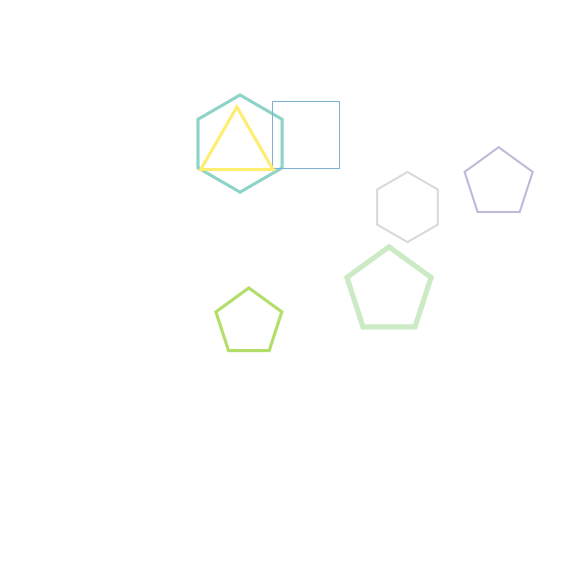[{"shape": "hexagon", "thickness": 1.5, "radius": 0.42, "center": [0.416, 0.751]}, {"shape": "pentagon", "thickness": 1, "radius": 0.31, "center": [0.863, 0.682]}, {"shape": "square", "thickness": 0.5, "radius": 0.29, "center": [0.53, 0.767]}, {"shape": "pentagon", "thickness": 1.5, "radius": 0.3, "center": [0.431, 0.441]}, {"shape": "hexagon", "thickness": 1, "radius": 0.3, "center": [0.706, 0.641]}, {"shape": "pentagon", "thickness": 2.5, "radius": 0.38, "center": [0.674, 0.495]}, {"shape": "triangle", "thickness": 1.5, "radius": 0.36, "center": [0.41, 0.742]}]